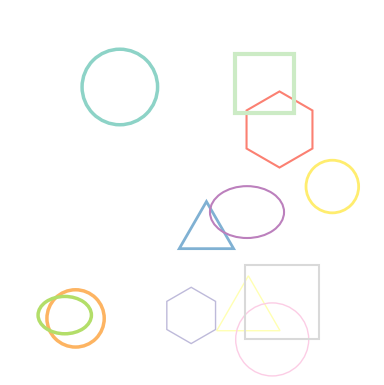[{"shape": "circle", "thickness": 2.5, "radius": 0.49, "center": [0.311, 0.774]}, {"shape": "triangle", "thickness": 1, "radius": 0.48, "center": [0.645, 0.188]}, {"shape": "hexagon", "thickness": 1, "radius": 0.37, "center": [0.497, 0.181]}, {"shape": "hexagon", "thickness": 1.5, "radius": 0.49, "center": [0.726, 0.664]}, {"shape": "triangle", "thickness": 2, "radius": 0.41, "center": [0.536, 0.395]}, {"shape": "circle", "thickness": 2.5, "radius": 0.37, "center": [0.196, 0.173]}, {"shape": "oval", "thickness": 2.5, "radius": 0.35, "center": [0.168, 0.182]}, {"shape": "circle", "thickness": 1, "radius": 0.47, "center": [0.707, 0.118]}, {"shape": "square", "thickness": 1.5, "radius": 0.48, "center": [0.732, 0.216]}, {"shape": "oval", "thickness": 1.5, "radius": 0.48, "center": [0.642, 0.449]}, {"shape": "square", "thickness": 3, "radius": 0.38, "center": [0.688, 0.782]}, {"shape": "circle", "thickness": 2, "radius": 0.34, "center": [0.863, 0.515]}]